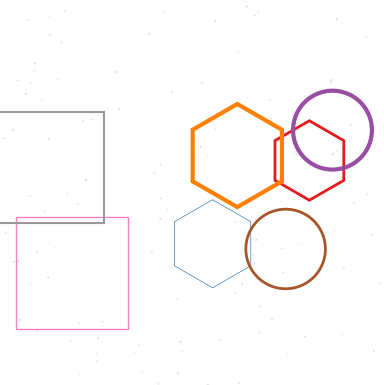[{"shape": "hexagon", "thickness": 2, "radius": 0.52, "center": [0.804, 0.583]}, {"shape": "hexagon", "thickness": 0.5, "radius": 0.57, "center": [0.552, 0.367]}, {"shape": "circle", "thickness": 3, "radius": 0.51, "center": [0.864, 0.662]}, {"shape": "hexagon", "thickness": 3, "radius": 0.67, "center": [0.616, 0.596]}, {"shape": "circle", "thickness": 2, "radius": 0.52, "center": [0.742, 0.353]}, {"shape": "square", "thickness": 1, "radius": 0.73, "center": [0.188, 0.29]}, {"shape": "square", "thickness": 1.5, "radius": 0.72, "center": [0.125, 0.564]}]